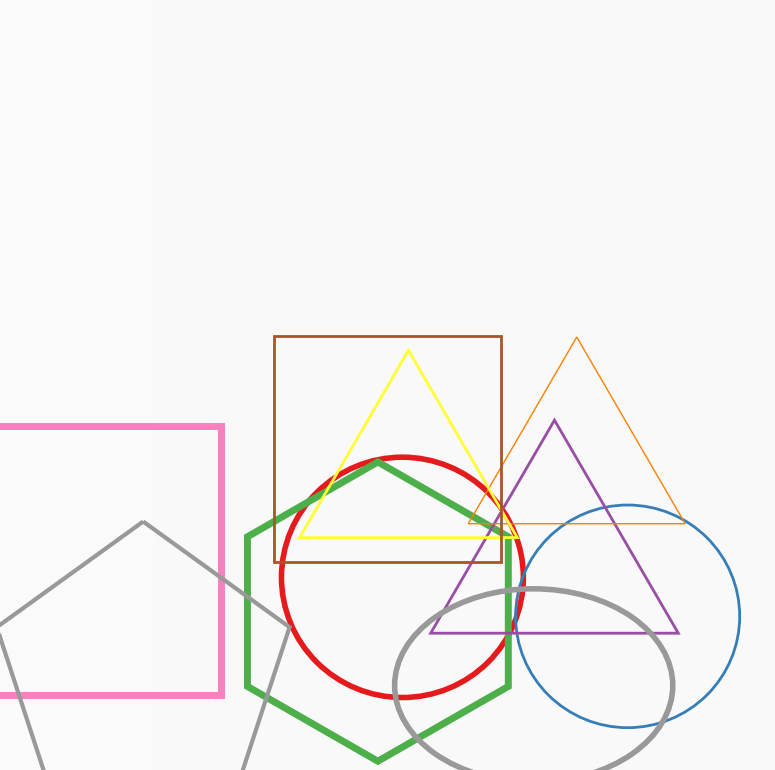[{"shape": "circle", "thickness": 2, "radius": 0.78, "center": [0.519, 0.25]}, {"shape": "circle", "thickness": 1, "radius": 0.72, "center": [0.81, 0.2]}, {"shape": "hexagon", "thickness": 2.5, "radius": 0.97, "center": [0.488, 0.206]}, {"shape": "triangle", "thickness": 1, "radius": 0.92, "center": [0.715, 0.27]}, {"shape": "triangle", "thickness": 0.5, "radius": 0.81, "center": [0.744, 0.401]}, {"shape": "triangle", "thickness": 1, "radius": 0.81, "center": [0.527, 0.383]}, {"shape": "square", "thickness": 1, "radius": 0.73, "center": [0.5, 0.417]}, {"shape": "square", "thickness": 2.5, "radius": 0.87, "center": [0.111, 0.272]}, {"shape": "oval", "thickness": 2, "radius": 0.9, "center": [0.689, 0.11]}, {"shape": "pentagon", "thickness": 1.5, "radius": 0.99, "center": [0.185, 0.124]}]